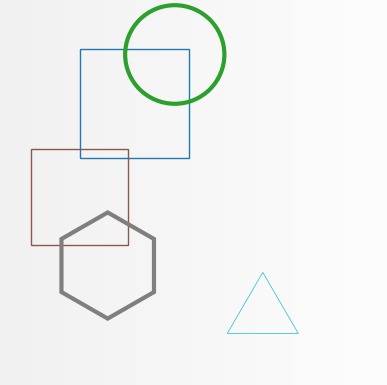[{"shape": "square", "thickness": 1, "radius": 0.71, "center": [0.347, 0.73]}, {"shape": "circle", "thickness": 3, "radius": 0.64, "center": [0.451, 0.858]}, {"shape": "square", "thickness": 1, "radius": 0.62, "center": [0.206, 0.489]}, {"shape": "hexagon", "thickness": 3, "radius": 0.69, "center": [0.278, 0.31]}, {"shape": "triangle", "thickness": 0.5, "radius": 0.53, "center": [0.678, 0.187]}]